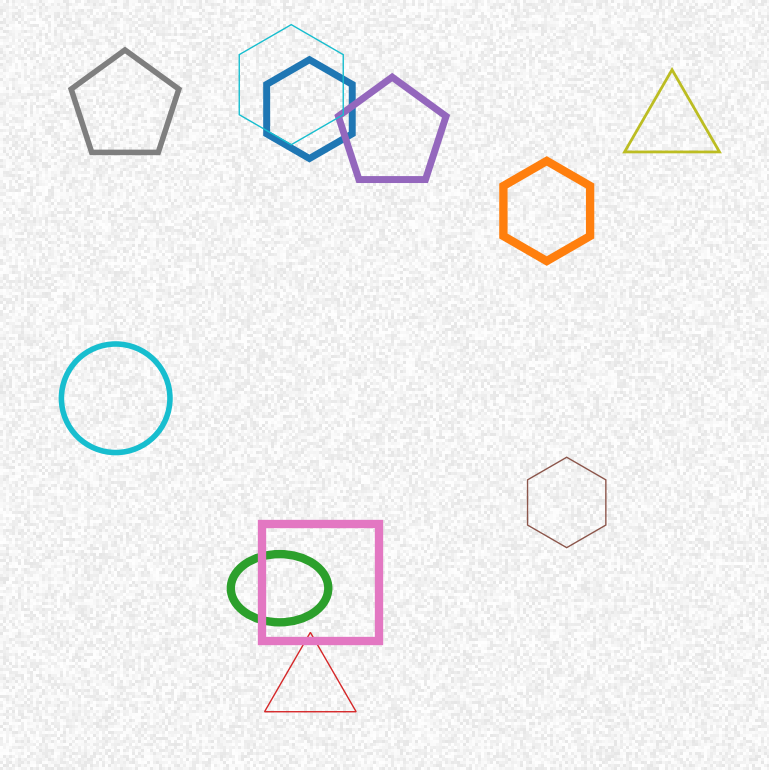[{"shape": "hexagon", "thickness": 2.5, "radius": 0.32, "center": [0.402, 0.858]}, {"shape": "hexagon", "thickness": 3, "radius": 0.33, "center": [0.71, 0.726]}, {"shape": "oval", "thickness": 3, "radius": 0.32, "center": [0.363, 0.236]}, {"shape": "triangle", "thickness": 0.5, "radius": 0.34, "center": [0.403, 0.11]}, {"shape": "pentagon", "thickness": 2.5, "radius": 0.37, "center": [0.509, 0.826]}, {"shape": "hexagon", "thickness": 0.5, "radius": 0.29, "center": [0.736, 0.347]}, {"shape": "square", "thickness": 3, "radius": 0.38, "center": [0.416, 0.243]}, {"shape": "pentagon", "thickness": 2, "radius": 0.37, "center": [0.162, 0.862]}, {"shape": "triangle", "thickness": 1, "radius": 0.36, "center": [0.873, 0.838]}, {"shape": "circle", "thickness": 2, "radius": 0.35, "center": [0.15, 0.483]}, {"shape": "hexagon", "thickness": 0.5, "radius": 0.39, "center": [0.378, 0.89]}]